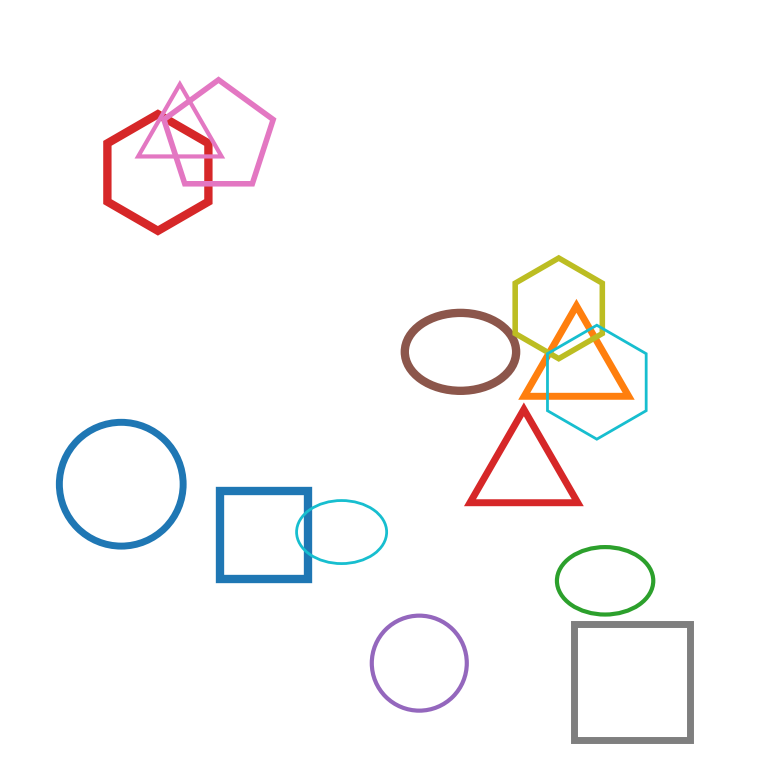[{"shape": "square", "thickness": 3, "radius": 0.29, "center": [0.343, 0.305]}, {"shape": "circle", "thickness": 2.5, "radius": 0.4, "center": [0.157, 0.371]}, {"shape": "triangle", "thickness": 2.5, "radius": 0.39, "center": [0.749, 0.525]}, {"shape": "oval", "thickness": 1.5, "radius": 0.31, "center": [0.786, 0.246]}, {"shape": "triangle", "thickness": 2.5, "radius": 0.4, "center": [0.68, 0.388]}, {"shape": "hexagon", "thickness": 3, "radius": 0.38, "center": [0.205, 0.776]}, {"shape": "circle", "thickness": 1.5, "radius": 0.31, "center": [0.545, 0.139]}, {"shape": "oval", "thickness": 3, "radius": 0.36, "center": [0.598, 0.543]}, {"shape": "triangle", "thickness": 1.5, "radius": 0.31, "center": [0.234, 0.828]}, {"shape": "pentagon", "thickness": 2, "radius": 0.37, "center": [0.284, 0.822]}, {"shape": "square", "thickness": 2.5, "radius": 0.38, "center": [0.821, 0.115]}, {"shape": "hexagon", "thickness": 2, "radius": 0.33, "center": [0.726, 0.6]}, {"shape": "oval", "thickness": 1, "radius": 0.29, "center": [0.444, 0.309]}, {"shape": "hexagon", "thickness": 1, "radius": 0.37, "center": [0.775, 0.504]}]